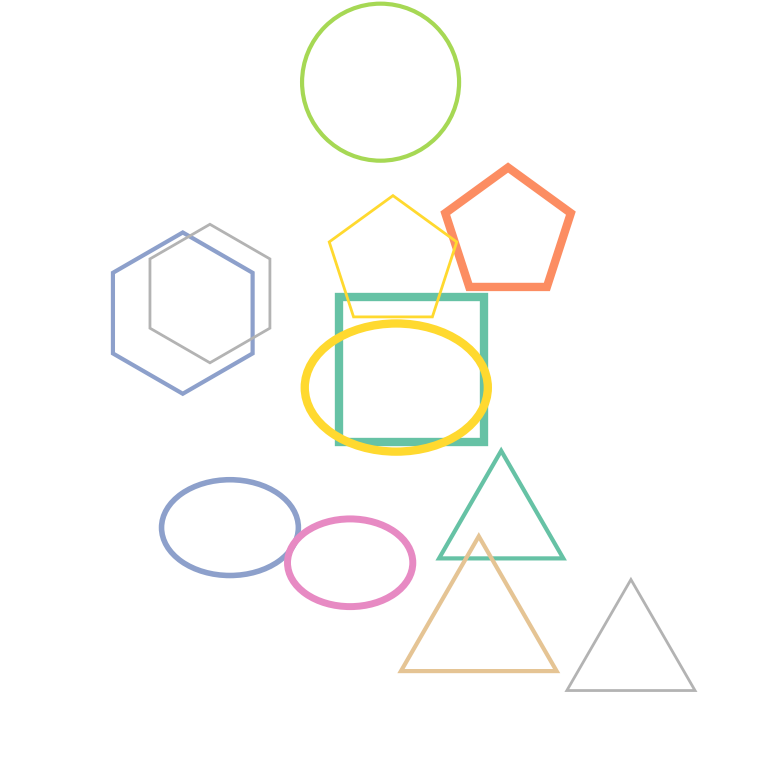[{"shape": "triangle", "thickness": 1.5, "radius": 0.47, "center": [0.651, 0.321]}, {"shape": "square", "thickness": 3, "radius": 0.47, "center": [0.534, 0.52]}, {"shape": "pentagon", "thickness": 3, "radius": 0.43, "center": [0.66, 0.697]}, {"shape": "hexagon", "thickness": 1.5, "radius": 0.52, "center": [0.237, 0.593]}, {"shape": "oval", "thickness": 2, "radius": 0.44, "center": [0.299, 0.315]}, {"shape": "oval", "thickness": 2.5, "radius": 0.41, "center": [0.455, 0.269]}, {"shape": "circle", "thickness": 1.5, "radius": 0.51, "center": [0.494, 0.893]}, {"shape": "pentagon", "thickness": 1, "radius": 0.44, "center": [0.51, 0.659]}, {"shape": "oval", "thickness": 3, "radius": 0.59, "center": [0.515, 0.497]}, {"shape": "triangle", "thickness": 1.5, "radius": 0.58, "center": [0.622, 0.187]}, {"shape": "hexagon", "thickness": 1, "radius": 0.45, "center": [0.273, 0.619]}, {"shape": "triangle", "thickness": 1, "radius": 0.48, "center": [0.819, 0.151]}]